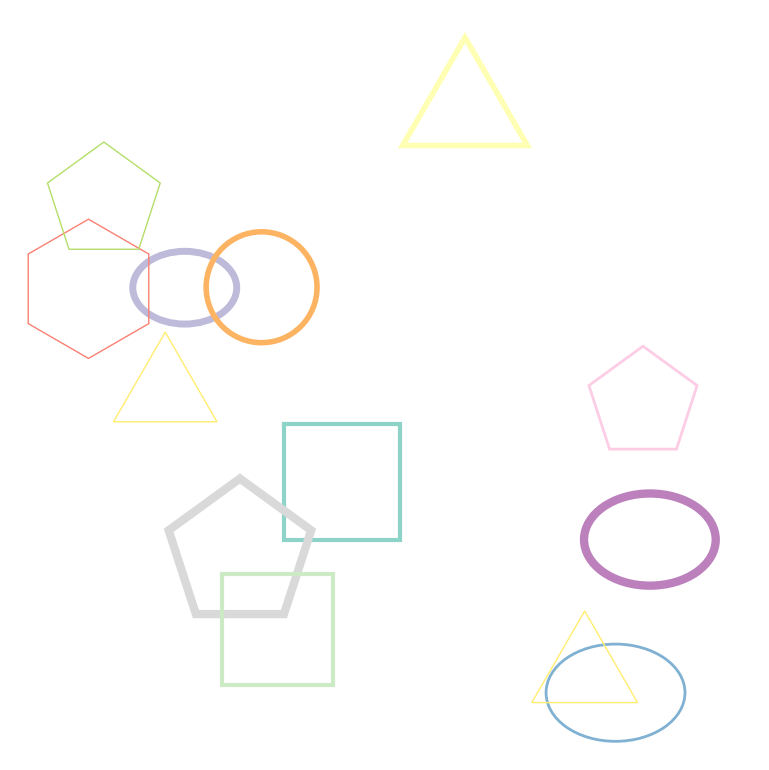[{"shape": "square", "thickness": 1.5, "radius": 0.38, "center": [0.445, 0.374]}, {"shape": "triangle", "thickness": 2, "radius": 0.47, "center": [0.604, 0.858]}, {"shape": "oval", "thickness": 2.5, "radius": 0.34, "center": [0.24, 0.626]}, {"shape": "hexagon", "thickness": 0.5, "radius": 0.45, "center": [0.115, 0.625]}, {"shape": "oval", "thickness": 1, "radius": 0.45, "center": [0.799, 0.1]}, {"shape": "circle", "thickness": 2, "radius": 0.36, "center": [0.34, 0.627]}, {"shape": "pentagon", "thickness": 0.5, "radius": 0.38, "center": [0.135, 0.739]}, {"shape": "pentagon", "thickness": 1, "radius": 0.37, "center": [0.835, 0.476]}, {"shape": "pentagon", "thickness": 3, "radius": 0.49, "center": [0.312, 0.281]}, {"shape": "oval", "thickness": 3, "radius": 0.43, "center": [0.844, 0.299]}, {"shape": "square", "thickness": 1.5, "radius": 0.36, "center": [0.361, 0.183]}, {"shape": "triangle", "thickness": 0.5, "radius": 0.4, "center": [0.759, 0.127]}, {"shape": "triangle", "thickness": 0.5, "radius": 0.39, "center": [0.215, 0.491]}]